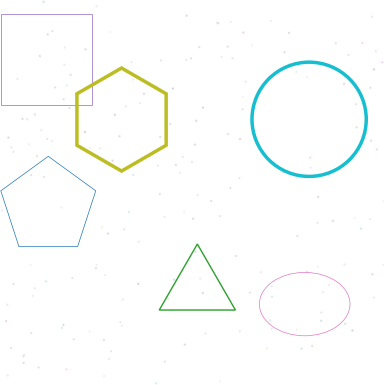[{"shape": "pentagon", "thickness": 0.5, "radius": 0.65, "center": [0.125, 0.464]}, {"shape": "triangle", "thickness": 1, "radius": 0.57, "center": [0.513, 0.252]}, {"shape": "square", "thickness": 0.5, "radius": 0.59, "center": [0.122, 0.846]}, {"shape": "oval", "thickness": 0.5, "radius": 0.59, "center": [0.791, 0.21]}, {"shape": "hexagon", "thickness": 2.5, "radius": 0.67, "center": [0.316, 0.69]}, {"shape": "circle", "thickness": 2.5, "radius": 0.74, "center": [0.803, 0.69]}]